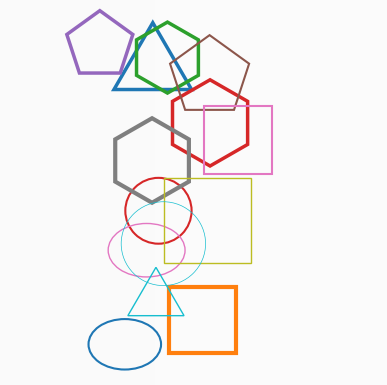[{"shape": "oval", "thickness": 1.5, "radius": 0.47, "center": [0.322, 0.106]}, {"shape": "triangle", "thickness": 2.5, "radius": 0.58, "center": [0.394, 0.825]}, {"shape": "square", "thickness": 3, "radius": 0.43, "center": [0.523, 0.169]}, {"shape": "hexagon", "thickness": 2.5, "radius": 0.46, "center": [0.432, 0.85]}, {"shape": "circle", "thickness": 1.5, "radius": 0.43, "center": [0.409, 0.453]}, {"shape": "hexagon", "thickness": 2.5, "radius": 0.56, "center": [0.542, 0.681]}, {"shape": "pentagon", "thickness": 2.5, "radius": 0.45, "center": [0.258, 0.883]}, {"shape": "pentagon", "thickness": 1.5, "radius": 0.54, "center": [0.541, 0.801]}, {"shape": "square", "thickness": 1.5, "radius": 0.44, "center": [0.614, 0.637]}, {"shape": "oval", "thickness": 1, "radius": 0.5, "center": [0.378, 0.35]}, {"shape": "hexagon", "thickness": 3, "radius": 0.55, "center": [0.392, 0.583]}, {"shape": "square", "thickness": 1, "radius": 0.56, "center": [0.536, 0.428]}, {"shape": "circle", "thickness": 0.5, "radius": 0.54, "center": [0.422, 0.367]}, {"shape": "triangle", "thickness": 1, "radius": 0.42, "center": [0.402, 0.222]}]